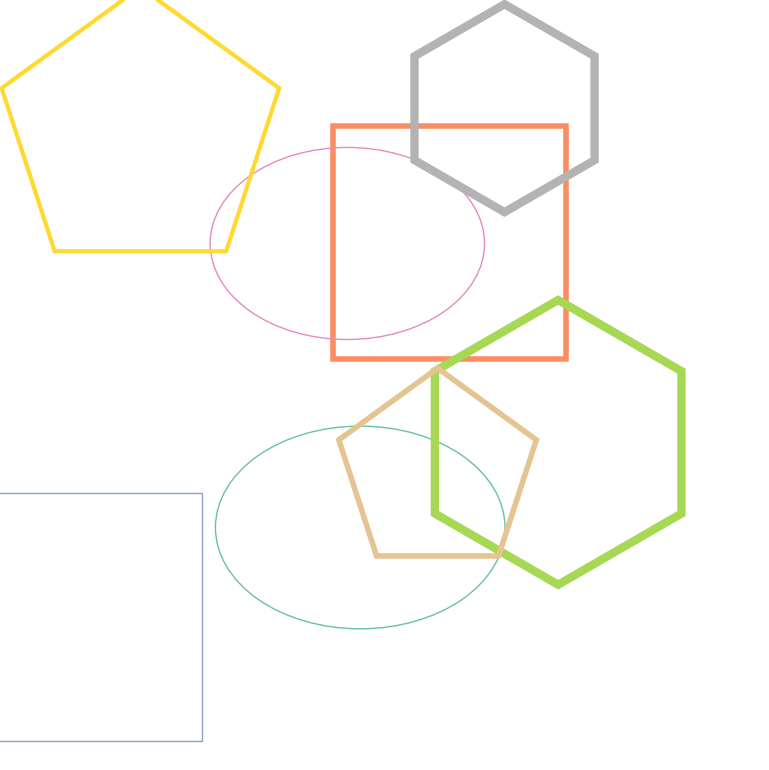[{"shape": "oval", "thickness": 0.5, "radius": 0.94, "center": [0.468, 0.315]}, {"shape": "square", "thickness": 2, "radius": 0.76, "center": [0.584, 0.685]}, {"shape": "square", "thickness": 0.5, "radius": 0.81, "center": [0.101, 0.198]}, {"shape": "oval", "thickness": 0.5, "radius": 0.89, "center": [0.451, 0.684]}, {"shape": "hexagon", "thickness": 3, "radius": 0.92, "center": [0.725, 0.426]}, {"shape": "pentagon", "thickness": 1.5, "radius": 0.95, "center": [0.182, 0.827]}, {"shape": "pentagon", "thickness": 2, "radius": 0.67, "center": [0.568, 0.387]}, {"shape": "hexagon", "thickness": 3, "radius": 0.68, "center": [0.655, 0.859]}]